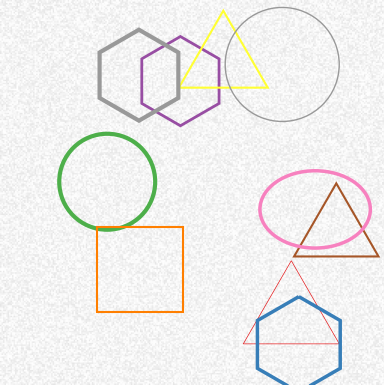[{"shape": "triangle", "thickness": 0.5, "radius": 0.72, "center": [0.757, 0.179]}, {"shape": "hexagon", "thickness": 2.5, "radius": 0.62, "center": [0.776, 0.105]}, {"shape": "circle", "thickness": 3, "radius": 0.62, "center": [0.278, 0.528]}, {"shape": "hexagon", "thickness": 2, "radius": 0.58, "center": [0.469, 0.789]}, {"shape": "square", "thickness": 1.5, "radius": 0.55, "center": [0.364, 0.3]}, {"shape": "triangle", "thickness": 1.5, "radius": 0.67, "center": [0.58, 0.839]}, {"shape": "triangle", "thickness": 1.5, "radius": 0.63, "center": [0.873, 0.397]}, {"shape": "oval", "thickness": 2.5, "radius": 0.72, "center": [0.819, 0.456]}, {"shape": "hexagon", "thickness": 3, "radius": 0.59, "center": [0.361, 0.805]}, {"shape": "circle", "thickness": 1, "radius": 0.74, "center": [0.733, 0.833]}]